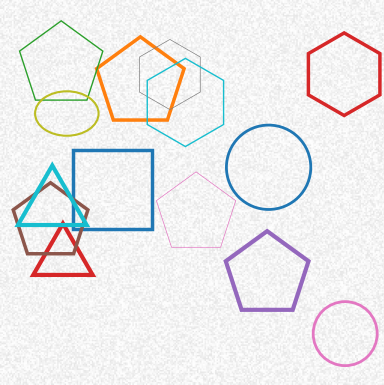[{"shape": "circle", "thickness": 2, "radius": 0.55, "center": [0.698, 0.566]}, {"shape": "square", "thickness": 2.5, "radius": 0.51, "center": [0.292, 0.507]}, {"shape": "pentagon", "thickness": 2.5, "radius": 0.6, "center": [0.365, 0.785]}, {"shape": "pentagon", "thickness": 1, "radius": 0.57, "center": [0.159, 0.832]}, {"shape": "hexagon", "thickness": 2.5, "radius": 0.54, "center": [0.894, 0.807]}, {"shape": "triangle", "thickness": 3, "radius": 0.45, "center": [0.163, 0.33]}, {"shape": "pentagon", "thickness": 3, "radius": 0.56, "center": [0.694, 0.287]}, {"shape": "pentagon", "thickness": 2.5, "radius": 0.51, "center": [0.131, 0.423]}, {"shape": "pentagon", "thickness": 0.5, "radius": 0.54, "center": [0.509, 0.445]}, {"shape": "circle", "thickness": 2, "radius": 0.42, "center": [0.897, 0.133]}, {"shape": "hexagon", "thickness": 0.5, "radius": 0.46, "center": [0.441, 0.806]}, {"shape": "oval", "thickness": 1.5, "radius": 0.41, "center": [0.174, 0.705]}, {"shape": "triangle", "thickness": 3, "radius": 0.51, "center": [0.136, 0.467]}, {"shape": "hexagon", "thickness": 1, "radius": 0.57, "center": [0.482, 0.734]}]